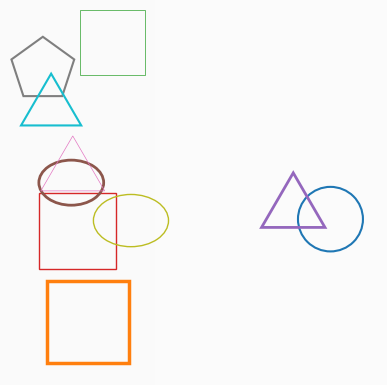[{"shape": "circle", "thickness": 1.5, "radius": 0.42, "center": [0.853, 0.431]}, {"shape": "square", "thickness": 2.5, "radius": 0.53, "center": [0.227, 0.163]}, {"shape": "square", "thickness": 0.5, "radius": 0.42, "center": [0.29, 0.891]}, {"shape": "square", "thickness": 1, "radius": 0.49, "center": [0.2, 0.4]}, {"shape": "triangle", "thickness": 2, "radius": 0.47, "center": [0.757, 0.457]}, {"shape": "oval", "thickness": 2, "radius": 0.42, "center": [0.184, 0.526]}, {"shape": "triangle", "thickness": 0.5, "radius": 0.48, "center": [0.188, 0.552]}, {"shape": "pentagon", "thickness": 1.5, "radius": 0.43, "center": [0.111, 0.819]}, {"shape": "oval", "thickness": 1, "radius": 0.48, "center": [0.338, 0.427]}, {"shape": "triangle", "thickness": 1.5, "radius": 0.45, "center": [0.132, 0.719]}]